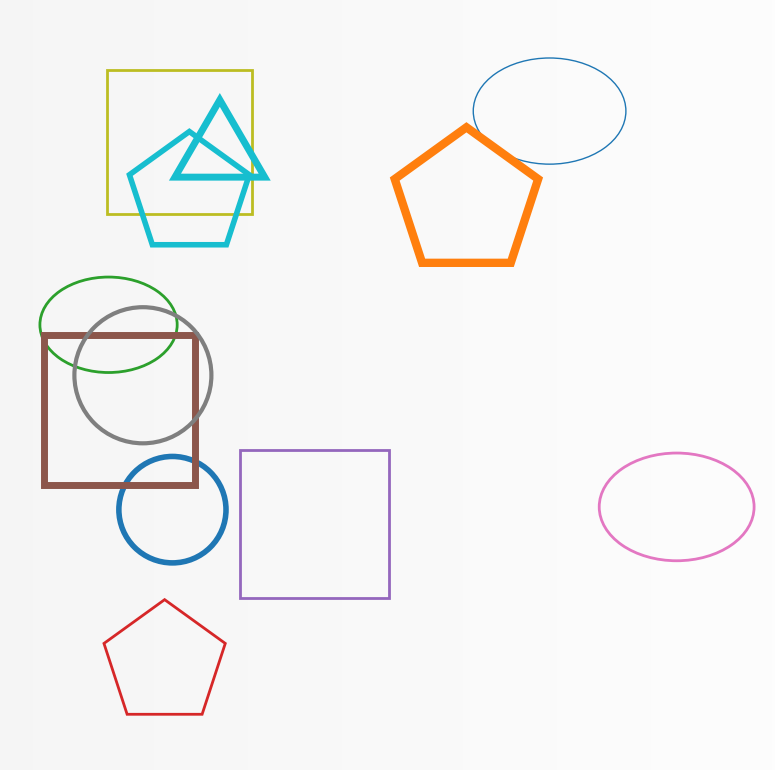[{"shape": "circle", "thickness": 2, "radius": 0.35, "center": [0.222, 0.338]}, {"shape": "oval", "thickness": 0.5, "radius": 0.49, "center": [0.709, 0.856]}, {"shape": "pentagon", "thickness": 3, "radius": 0.49, "center": [0.602, 0.737]}, {"shape": "oval", "thickness": 1, "radius": 0.44, "center": [0.14, 0.578]}, {"shape": "pentagon", "thickness": 1, "radius": 0.41, "center": [0.212, 0.139]}, {"shape": "square", "thickness": 1, "radius": 0.48, "center": [0.406, 0.32]}, {"shape": "square", "thickness": 2.5, "radius": 0.49, "center": [0.154, 0.467]}, {"shape": "oval", "thickness": 1, "radius": 0.5, "center": [0.873, 0.342]}, {"shape": "circle", "thickness": 1.5, "radius": 0.44, "center": [0.184, 0.513]}, {"shape": "square", "thickness": 1, "radius": 0.47, "center": [0.232, 0.816]}, {"shape": "pentagon", "thickness": 2, "radius": 0.41, "center": [0.244, 0.748]}, {"shape": "triangle", "thickness": 2.5, "radius": 0.33, "center": [0.284, 0.803]}]